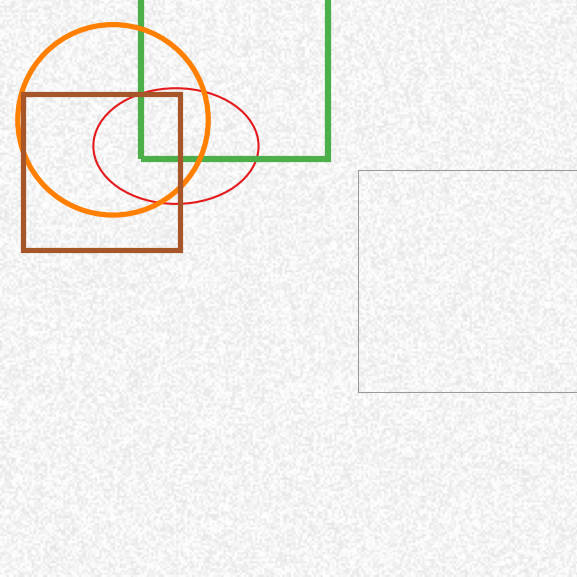[{"shape": "oval", "thickness": 1, "radius": 0.72, "center": [0.305, 0.746]}, {"shape": "square", "thickness": 3, "radius": 0.81, "center": [0.406, 0.886]}, {"shape": "circle", "thickness": 2.5, "radius": 0.82, "center": [0.196, 0.792]}, {"shape": "square", "thickness": 2.5, "radius": 0.68, "center": [0.176, 0.701]}, {"shape": "square", "thickness": 0.5, "radius": 0.96, "center": [0.811, 0.512]}]